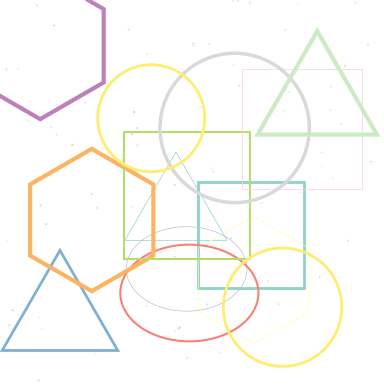[{"shape": "triangle", "thickness": 0.5, "radius": 0.77, "center": [0.457, 0.452]}, {"shape": "square", "thickness": 2, "radius": 0.69, "center": [0.652, 0.389]}, {"shape": "hexagon", "thickness": 0.5, "radius": 0.83, "center": [0.658, 0.273]}, {"shape": "oval", "thickness": 0.5, "radius": 0.78, "center": [0.485, 0.302]}, {"shape": "oval", "thickness": 1.5, "radius": 0.9, "center": [0.492, 0.239]}, {"shape": "triangle", "thickness": 2, "radius": 0.87, "center": [0.156, 0.176]}, {"shape": "hexagon", "thickness": 3, "radius": 0.92, "center": [0.238, 0.429]}, {"shape": "square", "thickness": 1.5, "radius": 0.82, "center": [0.485, 0.493]}, {"shape": "square", "thickness": 0.5, "radius": 0.78, "center": [0.784, 0.665]}, {"shape": "circle", "thickness": 2.5, "radius": 0.97, "center": [0.61, 0.668]}, {"shape": "hexagon", "thickness": 3, "radius": 0.95, "center": [0.104, 0.881]}, {"shape": "triangle", "thickness": 3, "radius": 0.9, "center": [0.824, 0.74]}, {"shape": "circle", "thickness": 2, "radius": 0.77, "center": [0.734, 0.202]}, {"shape": "circle", "thickness": 2, "radius": 0.7, "center": [0.393, 0.693]}]